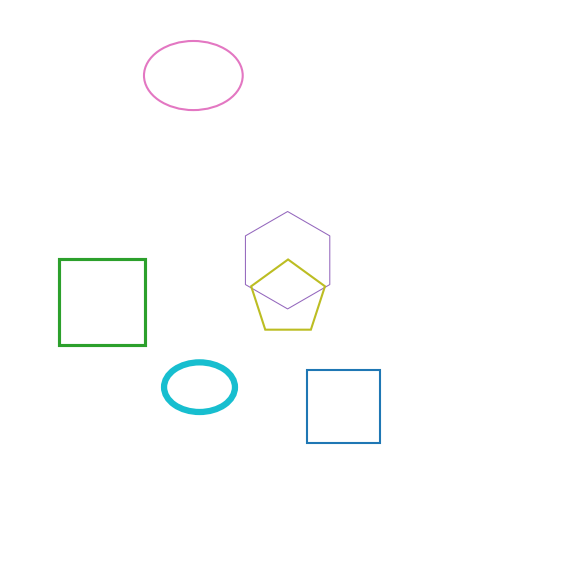[{"shape": "square", "thickness": 1, "radius": 0.31, "center": [0.595, 0.295]}, {"shape": "square", "thickness": 1.5, "radius": 0.37, "center": [0.177, 0.476]}, {"shape": "hexagon", "thickness": 0.5, "radius": 0.42, "center": [0.498, 0.549]}, {"shape": "oval", "thickness": 1, "radius": 0.43, "center": [0.335, 0.868]}, {"shape": "pentagon", "thickness": 1, "radius": 0.34, "center": [0.499, 0.483]}, {"shape": "oval", "thickness": 3, "radius": 0.31, "center": [0.345, 0.329]}]